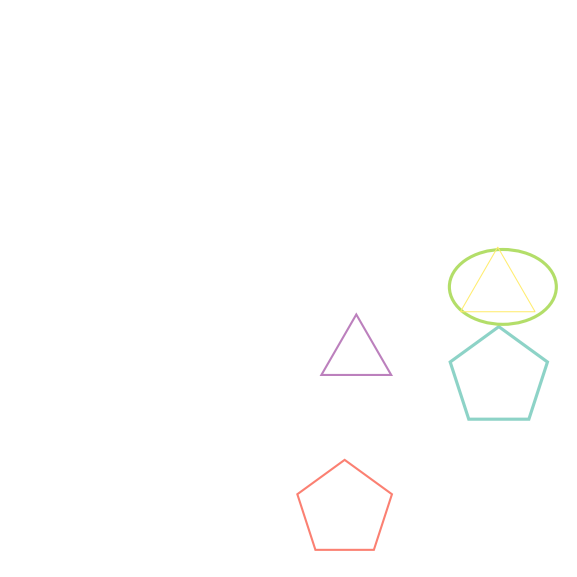[{"shape": "pentagon", "thickness": 1.5, "radius": 0.44, "center": [0.864, 0.345]}, {"shape": "pentagon", "thickness": 1, "radius": 0.43, "center": [0.597, 0.117]}, {"shape": "oval", "thickness": 1.5, "radius": 0.46, "center": [0.871, 0.502]}, {"shape": "triangle", "thickness": 1, "radius": 0.35, "center": [0.617, 0.385]}, {"shape": "triangle", "thickness": 0.5, "radius": 0.37, "center": [0.862, 0.497]}]